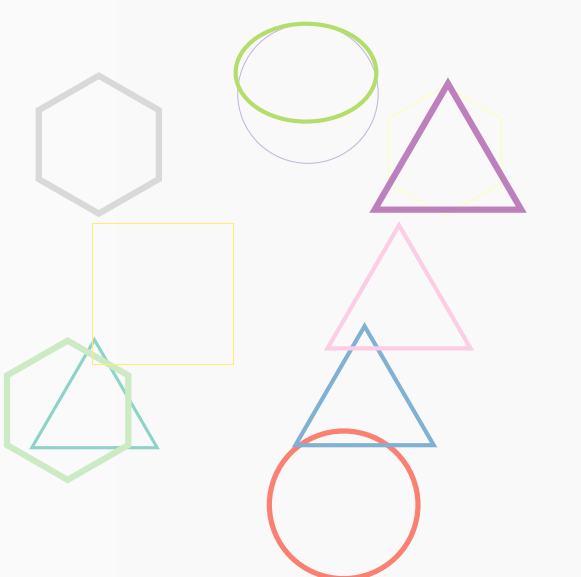[{"shape": "triangle", "thickness": 1.5, "radius": 0.62, "center": [0.163, 0.286]}, {"shape": "hexagon", "thickness": 0.5, "radius": 0.56, "center": [0.765, 0.738]}, {"shape": "circle", "thickness": 0.5, "radius": 0.6, "center": [0.53, 0.837]}, {"shape": "circle", "thickness": 2.5, "radius": 0.64, "center": [0.591, 0.125]}, {"shape": "triangle", "thickness": 2, "radius": 0.69, "center": [0.627, 0.297]}, {"shape": "oval", "thickness": 2, "radius": 0.61, "center": [0.526, 0.873]}, {"shape": "triangle", "thickness": 2, "radius": 0.71, "center": [0.686, 0.467]}, {"shape": "hexagon", "thickness": 3, "radius": 0.6, "center": [0.17, 0.749]}, {"shape": "triangle", "thickness": 3, "radius": 0.73, "center": [0.771, 0.709]}, {"shape": "hexagon", "thickness": 3, "radius": 0.6, "center": [0.116, 0.289]}, {"shape": "square", "thickness": 0.5, "radius": 0.61, "center": [0.279, 0.491]}]